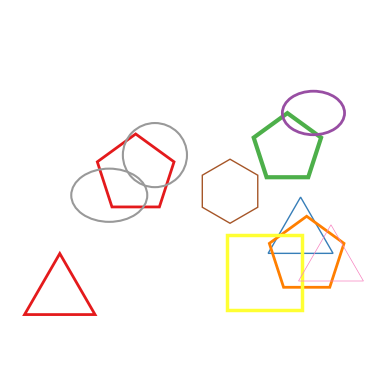[{"shape": "triangle", "thickness": 2, "radius": 0.53, "center": [0.155, 0.236]}, {"shape": "pentagon", "thickness": 2, "radius": 0.52, "center": [0.352, 0.547]}, {"shape": "triangle", "thickness": 1, "radius": 0.49, "center": [0.781, 0.391]}, {"shape": "pentagon", "thickness": 3, "radius": 0.46, "center": [0.746, 0.614]}, {"shape": "oval", "thickness": 2, "radius": 0.4, "center": [0.814, 0.707]}, {"shape": "pentagon", "thickness": 2, "radius": 0.51, "center": [0.797, 0.336]}, {"shape": "square", "thickness": 2.5, "radius": 0.49, "center": [0.687, 0.292]}, {"shape": "hexagon", "thickness": 1, "radius": 0.42, "center": [0.597, 0.503]}, {"shape": "triangle", "thickness": 0.5, "radius": 0.49, "center": [0.86, 0.319]}, {"shape": "circle", "thickness": 1.5, "radius": 0.42, "center": [0.402, 0.597]}, {"shape": "oval", "thickness": 1.5, "radius": 0.49, "center": [0.284, 0.493]}]